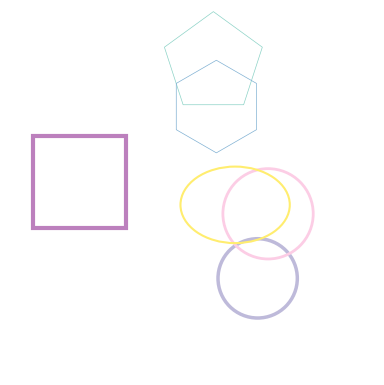[{"shape": "pentagon", "thickness": 0.5, "radius": 0.67, "center": [0.554, 0.836]}, {"shape": "circle", "thickness": 2.5, "radius": 0.51, "center": [0.669, 0.277]}, {"shape": "hexagon", "thickness": 0.5, "radius": 0.6, "center": [0.562, 0.723]}, {"shape": "circle", "thickness": 2, "radius": 0.59, "center": [0.696, 0.445]}, {"shape": "square", "thickness": 3, "radius": 0.6, "center": [0.207, 0.527]}, {"shape": "oval", "thickness": 1.5, "radius": 0.71, "center": [0.611, 0.468]}]